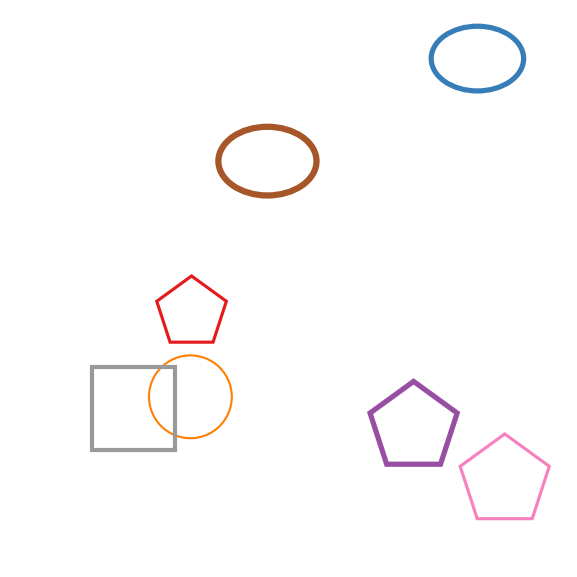[{"shape": "pentagon", "thickness": 1.5, "radius": 0.32, "center": [0.332, 0.458]}, {"shape": "oval", "thickness": 2.5, "radius": 0.4, "center": [0.827, 0.898]}, {"shape": "pentagon", "thickness": 2.5, "radius": 0.4, "center": [0.716, 0.259]}, {"shape": "circle", "thickness": 1, "radius": 0.36, "center": [0.33, 0.312]}, {"shape": "oval", "thickness": 3, "radius": 0.42, "center": [0.463, 0.72]}, {"shape": "pentagon", "thickness": 1.5, "radius": 0.41, "center": [0.874, 0.167]}, {"shape": "square", "thickness": 2, "radius": 0.36, "center": [0.231, 0.292]}]